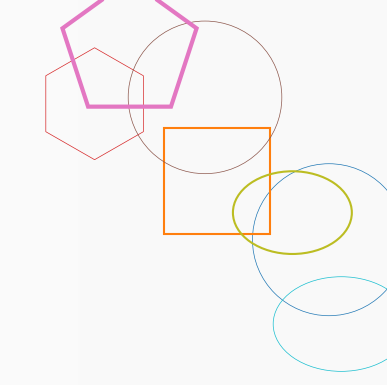[{"shape": "circle", "thickness": 0.5, "radius": 0.99, "center": [0.849, 0.377]}, {"shape": "square", "thickness": 1.5, "radius": 0.68, "center": [0.561, 0.53]}, {"shape": "hexagon", "thickness": 0.5, "radius": 0.73, "center": [0.244, 0.731]}, {"shape": "circle", "thickness": 0.5, "radius": 0.99, "center": [0.529, 0.747]}, {"shape": "pentagon", "thickness": 3, "radius": 0.91, "center": [0.334, 0.87]}, {"shape": "oval", "thickness": 1.5, "radius": 0.77, "center": [0.755, 0.448]}, {"shape": "oval", "thickness": 0.5, "radius": 0.88, "center": [0.881, 0.158]}]